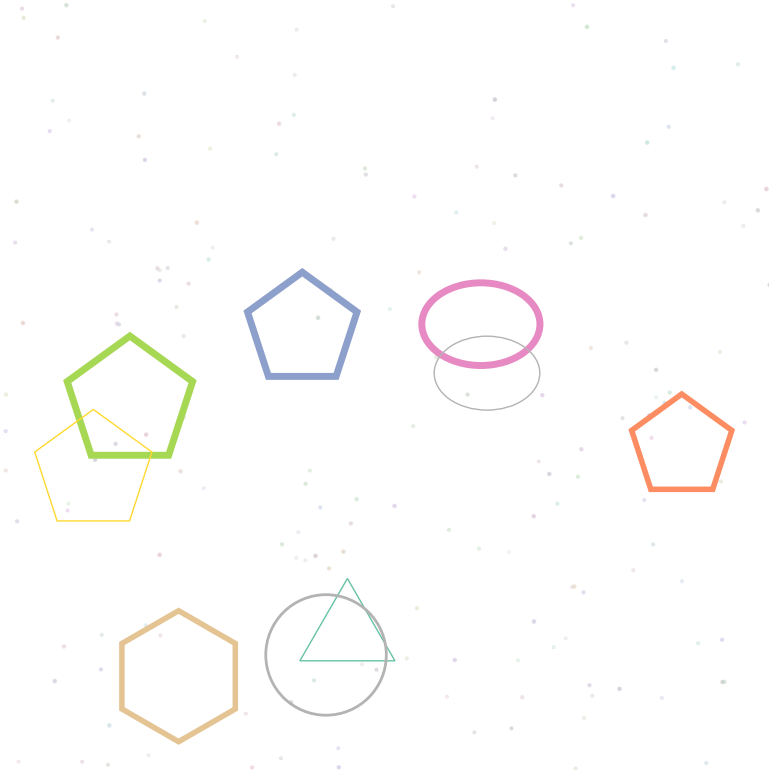[{"shape": "triangle", "thickness": 0.5, "radius": 0.36, "center": [0.451, 0.177]}, {"shape": "pentagon", "thickness": 2, "radius": 0.34, "center": [0.885, 0.42]}, {"shape": "pentagon", "thickness": 2.5, "radius": 0.37, "center": [0.393, 0.572]}, {"shape": "oval", "thickness": 2.5, "radius": 0.38, "center": [0.625, 0.579]}, {"shape": "pentagon", "thickness": 2.5, "radius": 0.43, "center": [0.169, 0.478]}, {"shape": "pentagon", "thickness": 0.5, "radius": 0.4, "center": [0.121, 0.388]}, {"shape": "hexagon", "thickness": 2, "radius": 0.43, "center": [0.232, 0.122]}, {"shape": "oval", "thickness": 0.5, "radius": 0.34, "center": [0.632, 0.515]}, {"shape": "circle", "thickness": 1, "radius": 0.39, "center": [0.423, 0.149]}]